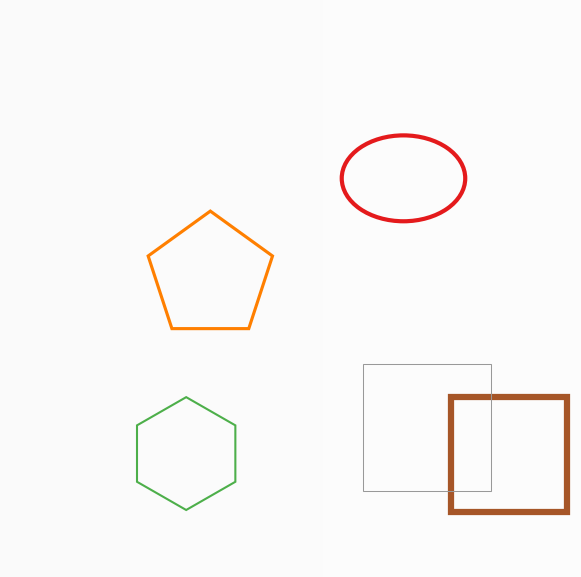[{"shape": "oval", "thickness": 2, "radius": 0.53, "center": [0.694, 0.69]}, {"shape": "hexagon", "thickness": 1, "radius": 0.49, "center": [0.32, 0.214]}, {"shape": "pentagon", "thickness": 1.5, "radius": 0.56, "center": [0.362, 0.521]}, {"shape": "square", "thickness": 3, "radius": 0.5, "center": [0.876, 0.212]}, {"shape": "square", "thickness": 0.5, "radius": 0.55, "center": [0.735, 0.259]}]